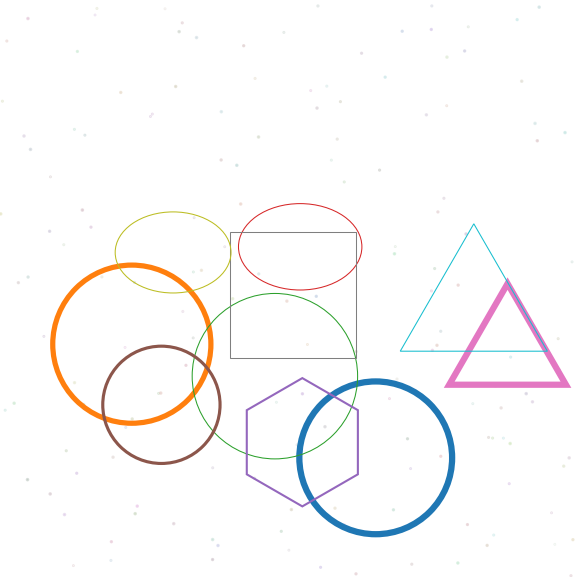[{"shape": "circle", "thickness": 3, "radius": 0.66, "center": [0.651, 0.206]}, {"shape": "circle", "thickness": 2.5, "radius": 0.68, "center": [0.228, 0.403]}, {"shape": "circle", "thickness": 0.5, "radius": 0.72, "center": [0.476, 0.348]}, {"shape": "oval", "thickness": 0.5, "radius": 0.53, "center": [0.52, 0.572]}, {"shape": "hexagon", "thickness": 1, "radius": 0.56, "center": [0.524, 0.233]}, {"shape": "circle", "thickness": 1.5, "radius": 0.51, "center": [0.279, 0.298]}, {"shape": "triangle", "thickness": 3, "radius": 0.58, "center": [0.879, 0.391]}, {"shape": "square", "thickness": 0.5, "radius": 0.54, "center": [0.507, 0.488]}, {"shape": "oval", "thickness": 0.5, "radius": 0.5, "center": [0.3, 0.562]}, {"shape": "triangle", "thickness": 0.5, "radius": 0.74, "center": [0.82, 0.465]}]